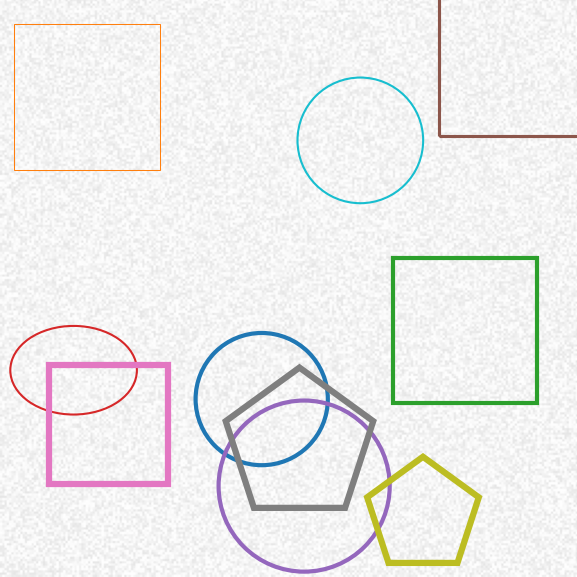[{"shape": "circle", "thickness": 2, "radius": 0.57, "center": [0.453, 0.308]}, {"shape": "square", "thickness": 0.5, "radius": 0.63, "center": [0.15, 0.832]}, {"shape": "square", "thickness": 2, "radius": 0.63, "center": [0.805, 0.427]}, {"shape": "oval", "thickness": 1, "radius": 0.55, "center": [0.127, 0.358]}, {"shape": "circle", "thickness": 2, "radius": 0.74, "center": [0.527, 0.157]}, {"shape": "square", "thickness": 1.5, "radius": 0.67, "center": [0.894, 0.898]}, {"shape": "square", "thickness": 3, "radius": 0.52, "center": [0.187, 0.264]}, {"shape": "pentagon", "thickness": 3, "radius": 0.67, "center": [0.519, 0.228]}, {"shape": "pentagon", "thickness": 3, "radius": 0.51, "center": [0.732, 0.107]}, {"shape": "circle", "thickness": 1, "radius": 0.54, "center": [0.624, 0.756]}]